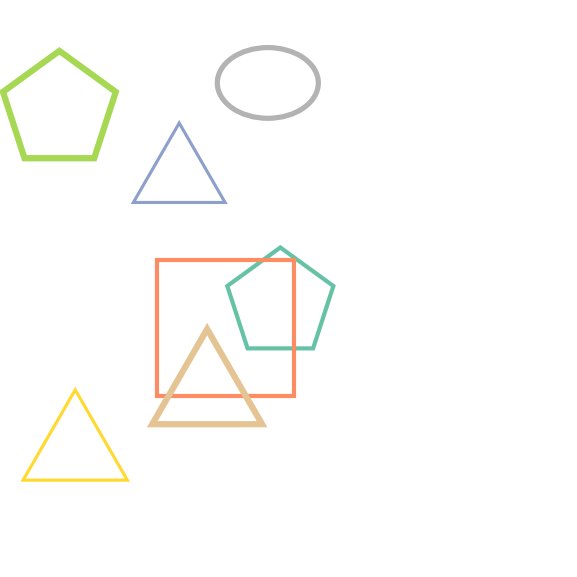[{"shape": "pentagon", "thickness": 2, "radius": 0.48, "center": [0.485, 0.474]}, {"shape": "square", "thickness": 2, "radius": 0.59, "center": [0.39, 0.431]}, {"shape": "triangle", "thickness": 1.5, "radius": 0.46, "center": [0.31, 0.694]}, {"shape": "pentagon", "thickness": 3, "radius": 0.51, "center": [0.103, 0.808]}, {"shape": "triangle", "thickness": 1.5, "radius": 0.52, "center": [0.13, 0.22]}, {"shape": "triangle", "thickness": 3, "radius": 0.55, "center": [0.359, 0.319]}, {"shape": "oval", "thickness": 2.5, "radius": 0.44, "center": [0.464, 0.856]}]